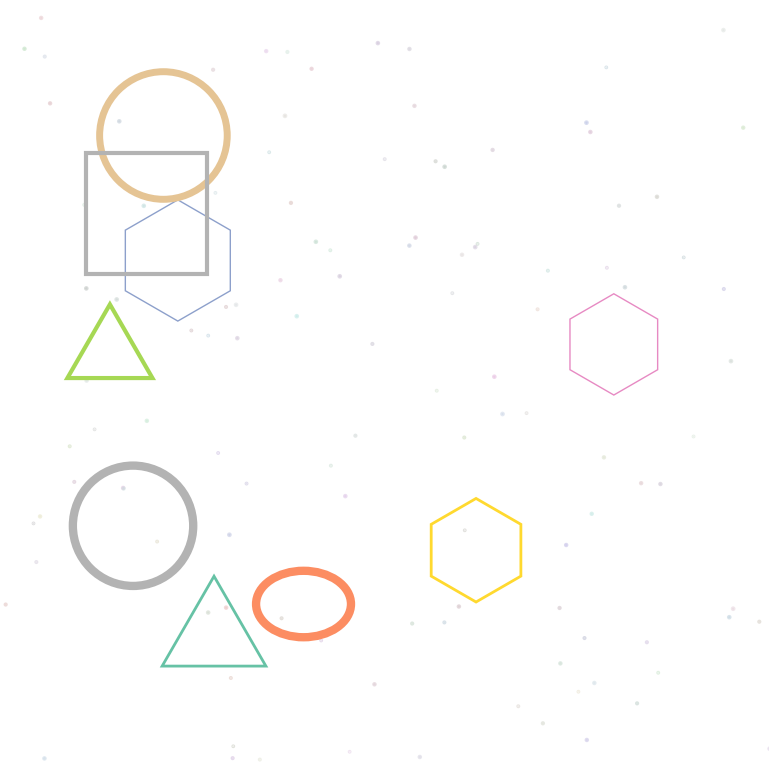[{"shape": "triangle", "thickness": 1, "radius": 0.39, "center": [0.278, 0.174]}, {"shape": "oval", "thickness": 3, "radius": 0.31, "center": [0.394, 0.216]}, {"shape": "hexagon", "thickness": 0.5, "radius": 0.39, "center": [0.231, 0.662]}, {"shape": "hexagon", "thickness": 0.5, "radius": 0.33, "center": [0.797, 0.553]}, {"shape": "triangle", "thickness": 1.5, "radius": 0.32, "center": [0.143, 0.541]}, {"shape": "hexagon", "thickness": 1, "radius": 0.34, "center": [0.618, 0.285]}, {"shape": "circle", "thickness": 2.5, "radius": 0.41, "center": [0.212, 0.824]}, {"shape": "circle", "thickness": 3, "radius": 0.39, "center": [0.173, 0.317]}, {"shape": "square", "thickness": 1.5, "radius": 0.39, "center": [0.19, 0.723]}]